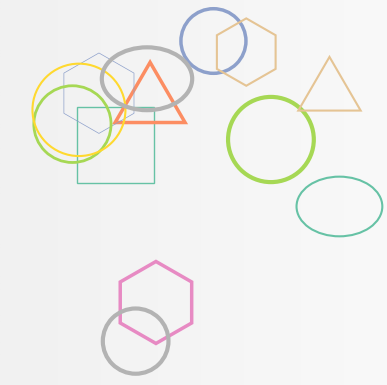[{"shape": "oval", "thickness": 1.5, "radius": 0.55, "center": [0.876, 0.464]}, {"shape": "square", "thickness": 1, "radius": 0.5, "center": [0.297, 0.623]}, {"shape": "triangle", "thickness": 2.5, "radius": 0.52, "center": [0.387, 0.734]}, {"shape": "circle", "thickness": 2.5, "radius": 0.42, "center": [0.551, 0.893]}, {"shape": "hexagon", "thickness": 0.5, "radius": 0.52, "center": [0.255, 0.758]}, {"shape": "hexagon", "thickness": 2.5, "radius": 0.53, "center": [0.402, 0.214]}, {"shape": "circle", "thickness": 3, "radius": 0.55, "center": [0.699, 0.638]}, {"shape": "circle", "thickness": 2, "radius": 0.5, "center": [0.187, 0.678]}, {"shape": "circle", "thickness": 1.5, "radius": 0.6, "center": [0.204, 0.715]}, {"shape": "hexagon", "thickness": 1.5, "radius": 0.44, "center": [0.635, 0.865]}, {"shape": "triangle", "thickness": 1.5, "radius": 0.46, "center": [0.85, 0.759]}, {"shape": "oval", "thickness": 3, "radius": 0.58, "center": [0.379, 0.795]}, {"shape": "circle", "thickness": 3, "radius": 0.42, "center": [0.35, 0.114]}]